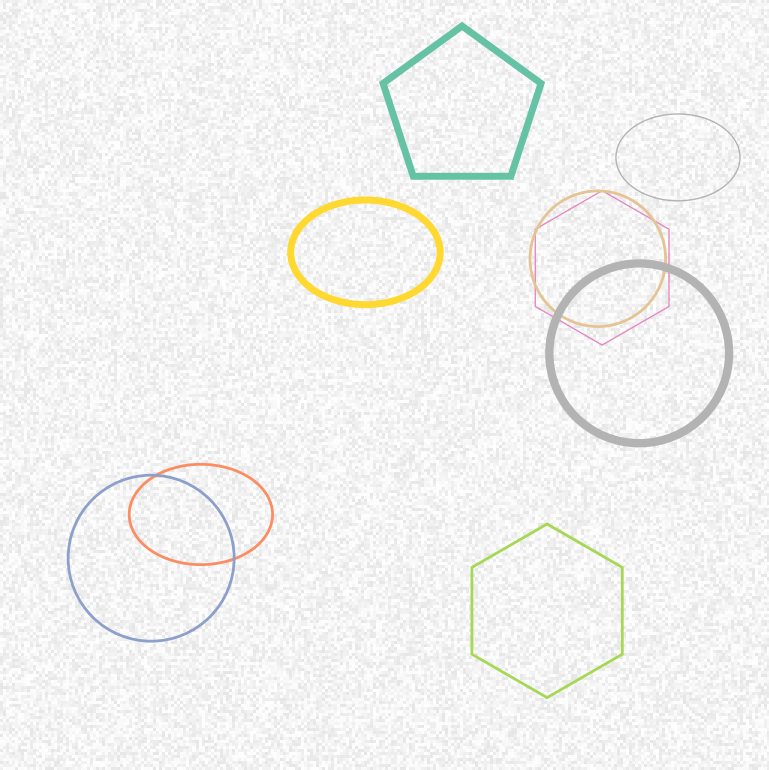[{"shape": "pentagon", "thickness": 2.5, "radius": 0.54, "center": [0.6, 0.858]}, {"shape": "oval", "thickness": 1, "radius": 0.47, "center": [0.261, 0.332]}, {"shape": "circle", "thickness": 1, "radius": 0.54, "center": [0.196, 0.275]}, {"shape": "hexagon", "thickness": 0.5, "radius": 0.5, "center": [0.782, 0.652]}, {"shape": "hexagon", "thickness": 1, "radius": 0.56, "center": [0.711, 0.207]}, {"shape": "oval", "thickness": 2.5, "radius": 0.49, "center": [0.475, 0.672]}, {"shape": "circle", "thickness": 1, "radius": 0.44, "center": [0.776, 0.664]}, {"shape": "circle", "thickness": 3, "radius": 0.58, "center": [0.83, 0.541]}, {"shape": "oval", "thickness": 0.5, "radius": 0.4, "center": [0.88, 0.796]}]